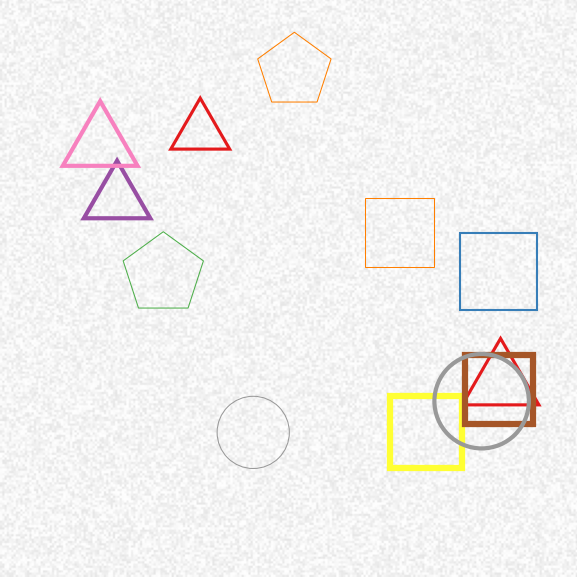[{"shape": "triangle", "thickness": 1.5, "radius": 0.29, "center": [0.347, 0.77]}, {"shape": "triangle", "thickness": 1.5, "radius": 0.38, "center": [0.867, 0.336]}, {"shape": "square", "thickness": 1, "radius": 0.33, "center": [0.863, 0.529]}, {"shape": "pentagon", "thickness": 0.5, "radius": 0.37, "center": [0.283, 0.525]}, {"shape": "triangle", "thickness": 2, "radius": 0.33, "center": [0.203, 0.654]}, {"shape": "square", "thickness": 0.5, "radius": 0.3, "center": [0.692, 0.597]}, {"shape": "pentagon", "thickness": 0.5, "radius": 0.33, "center": [0.51, 0.876]}, {"shape": "square", "thickness": 3, "radius": 0.31, "center": [0.738, 0.25]}, {"shape": "square", "thickness": 3, "radius": 0.3, "center": [0.864, 0.324]}, {"shape": "triangle", "thickness": 2, "radius": 0.37, "center": [0.173, 0.749]}, {"shape": "circle", "thickness": 2, "radius": 0.41, "center": [0.834, 0.304]}, {"shape": "circle", "thickness": 0.5, "radius": 0.31, "center": [0.438, 0.25]}]